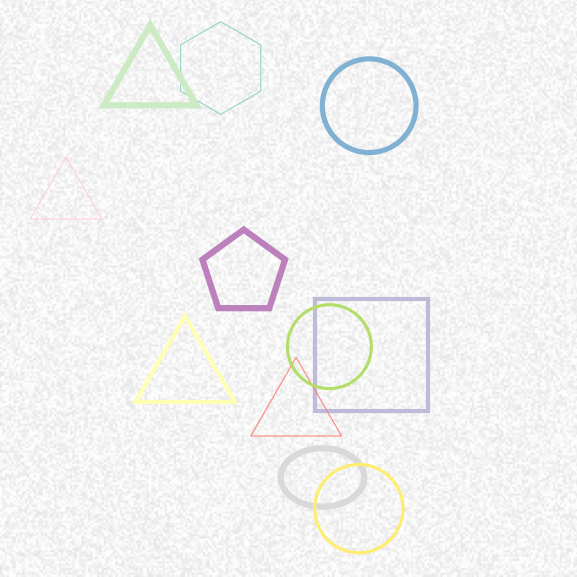[{"shape": "hexagon", "thickness": 0.5, "radius": 0.4, "center": [0.382, 0.881]}, {"shape": "triangle", "thickness": 2, "radius": 0.5, "center": [0.32, 0.353]}, {"shape": "square", "thickness": 2, "radius": 0.49, "center": [0.643, 0.385]}, {"shape": "triangle", "thickness": 0.5, "radius": 0.45, "center": [0.513, 0.29]}, {"shape": "circle", "thickness": 2.5, "radius": 0.41, "center": [0.639, 0.816]}, {"shape": "circle", "thickness": 1.5, "radius": 0.36, "center": [0.57, 0.399]}, {"shape": "triangle", "thickness": 0.5, "radius": 0.36, "center": [0.114, 0.656]}, {"shape": "oval", "thickness": 3, "radius": 0.36, "center": [0.558, 0.172]}, {"shape": "pentagon", "thickness": 3, "radius": 0.38, "center": [0.422, 0.526]}, {"shape": "triangle", "thickness": 3, "radius": 0.46, "center": [0.26, 0.863]}, {"shape": "circle", "thickness": 1.5, "radius": 0.38, "center": [0.621, 0.118]}]